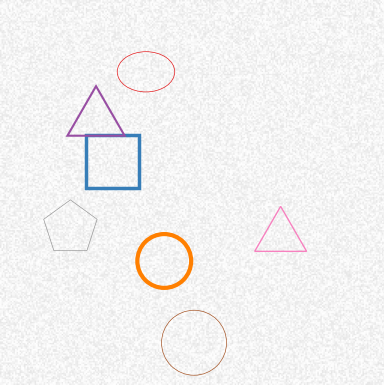[{"shape": "oval", "thickness": 0.5, "radius": 0.37, "center": [0.379, 0.813]}, {"shape": "square", "thickness": 2.5, "radius": 0.34, "center": [0.292, 0.581]}, {"shape": "triangle", "thickness": 1.5, "radius": 0.43, "center": [0.249, 0.69]}, {"shape": "circle", "thickness": 3, "radius": 0.35, "center": [0.427, 0.322]}, {"shape": "circle", "thickness": 0.5, "radius": 0.42, "center": [0.504, 0.11]}, {"shape": "triangle", "thickness": 1, "radius": 0.39, "center": [0.729, 0.386]}, {"shape": "pentagon", "thickness": 0.5, "radius": 0.36, "center": [0.183, 0.408]}]